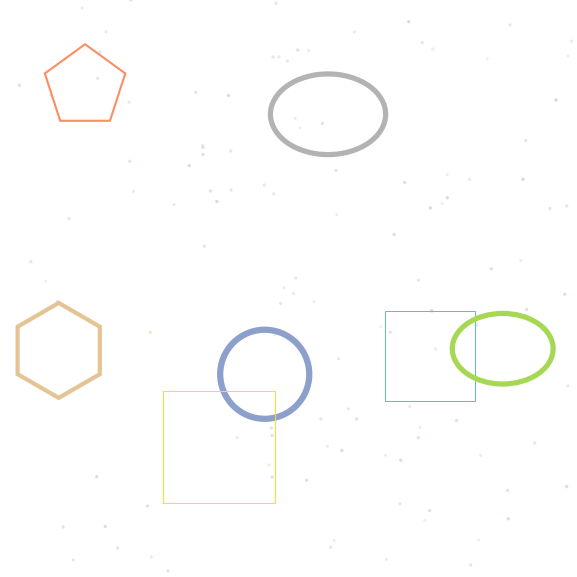[{"shape": "square", "thickness": 0.5, "radius": 0.39, "center": [0.745, 0.382]}, {"shape": "pentagon", "thickness": 1, "radius": 0.37, "center": [0.147, 0.849]}, {"shape": "circle", "thickness": 3, "radius": 0.39, "center": [0.458, 0.351]}, {"shape": "oval", "thickness": 2.5, "radius": 0.44, "center": [0.87, 0.395]}, {"shape": "square", "thickness": 0.5, "radius": 0.49, "center": [0.379, 0.225]}, {"shape": "hexagon", "thickness": 2, "radius": 0.41, "center": [0.102, 0.392]}, {"shape": "oval", "thickness": 2.5, "radius": 0.5, "center": [0.568, 0.801]}]